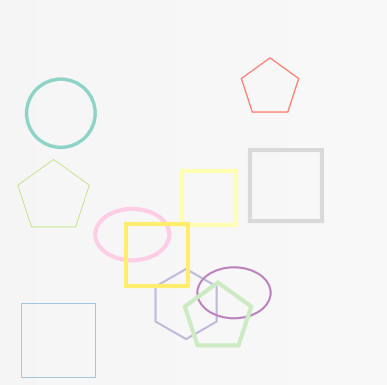[{"shape": "circle", "thickness": 2.5, "radius": 0.44, "center": [0.157, 0.706]}, {"shape": "square", "thickness": 3, "radius": 0.35, "center": [0.54, 0.486]}, {"shape": "hexagon", "thickness": 1.5, "radius": 0.46, "center": [0.48, 0.21]}, {"shape": "pentagon", "thickness": 1, "radius": 0.39, "center": [0.697, 0.772]}, {"shape": "square", "thickness": 0.5, "radius": 0.48, "center": [0.151, 0.117]}, {"shape": "pentagon", "thickness": 0.5, "radius": 0.48, "center": [0.138, 0.489]}, {"shape": "oval", "thickness": 3, "radius": 0.48, "center": [0.341, 0.391]}, {"shape": "square", "thickness": 3, "radius": 0.46, "center": [0.738, 0.518]}, {"shape": "oval", "thickness": 1.5, "radius": 0.47, "center": [0.604, 0.239]}, {"shape": "pentagon", "thickness": 3, "radius": 0.45, "center": [0.563, 0.176]}, {"shape": "square", "thickness": 3, "radius": 0.4, "center": [0.405, 0.337]}]